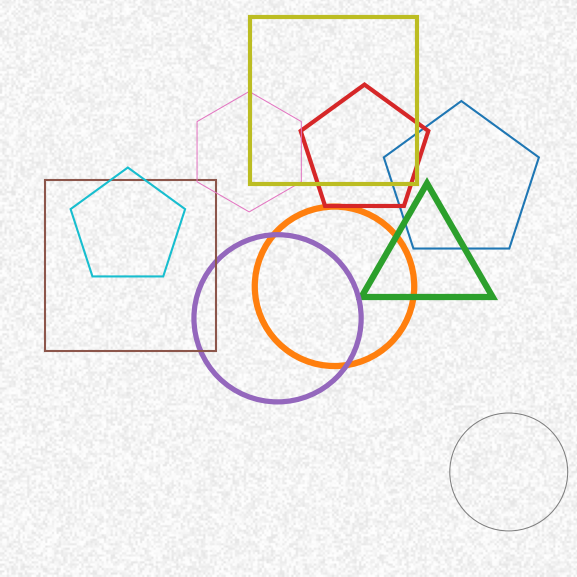[{"shape": "pentagon", "thickness": 1, "radius": 0.71, "center": [0.799, 0.683]}, {"shape": "circle", "thickness": 3, "radius": 0.69, "center": [0.579, 0.503]}, {"shape": "triangle", "thickness": 3, "radius": 0.66, "center": [0.739, 0.55]}, {"shape": "pentagon", "thickness": 2, "radius": 0.58, "center": [0.631, 0.736]}, {"shape": "circle", "thickness": 2.5, "radius": 0.72, "center": [0.481, 0.448]}, {"shape": "square", "thickness": 1, "radius": 0.74, "center": [0.227, 0.54]}, {"shape": "hexagon", "thickness": 0.5, "radius": 0.52, "center": [0.431, 0.736]}, {"shape": "circle", "thickness": 0.5, "radius": 0.51, "center": [0.881, 0.182]}, {"shape": "square", "thickness": 2, "radius": 0.72, "center": [0.577, 0.825]}, {"shape": "pentagon", "thickness": 1, "radius": 0.52, "center": [0.221, 0.605]}]